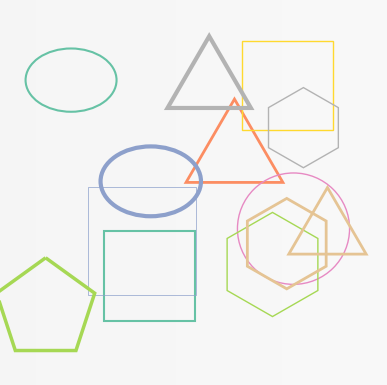[{"shape": "oval", "thickness": 1.5, "radius": 0.59, "center": [0.183, 0.792]}, {"shape": "square", "thickness": 1.5, "radius": 0.59, "center": [0.385, 0.283]}, {"shape": "triangle", "thickness": 2, "radius": 0.72, "center": [0.605, 0.598]}, {"shape": "square", "thickness": 0.5, "radius": 0.7, "center": [0.367, 0.374]}, {"shape": "oval", "thickness": 3, "radius": 0.65, "center": [0.389, 0.529]}, {"shape": "circle", "thickness": 1, "radius": 0.72, "center": [0.757, 0.406]}, {"shape": "hexagon", "thickness": 1, "radius": 0.68, "center": [0.703, 0.313]}, {"shape": "pentagon", "thickness": 2.5, "radius": 0.67, "center": [0.118, 0.197]}, {"shape": "square", "thickness": 1, "radius": 0.58, "center": [0.742, 0.778]}, {"shape": "triangle", "thickness": 2, "radius": 0.58, "center": [0.845, 0.398]}, {"shape": "hexagon", "thickness": 2, "radius": 0.59, "center": [0.74, 0.367]}, {"shape": "triangle", "thickness": 3, "radius": 0.62, "center": [0.54, 0.782]}, {"shape": "hexagon", "thickness": 1, "radius": 0.52, "center": [0.783, 0.668]}]